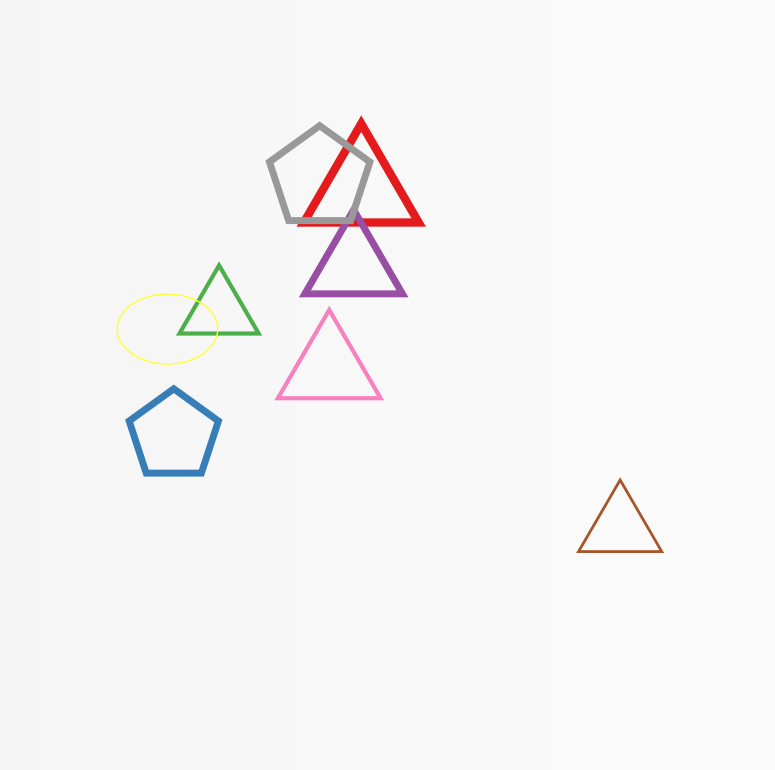[{"shape": "triangle", "thickness": 3, "radius": 0.43, "center": [0.466, 0.754]}, {"shape": "pentagon", "thickness": 2.5, "radius": 0.3, "center": [0.224, 0.435]}, {"shape": "triangle", "thickness": 1.5, "radius": 0.3, "center": [0.283, 0.596]}, {"shape": "triangle", "thickness": 2.5, "radius": 0.36, "center": [0.456, 0.655]}, {"shape": "oval", "thickness": 0.5, "radius": 0.32, "center": [0.216, 0.573]}, {"shape": "triangle", "thickness": 1, "radius": 0.31, "center": [0.8, 0.315]}, {"shape": "triangle", "thickness": 1.5, "radius": 0.38, "center": [0.425, 0.521]}, {"shape": "pentagon", "thickness": 2.5, "radius": 0.34, "center": [0.413, 0.769]}]